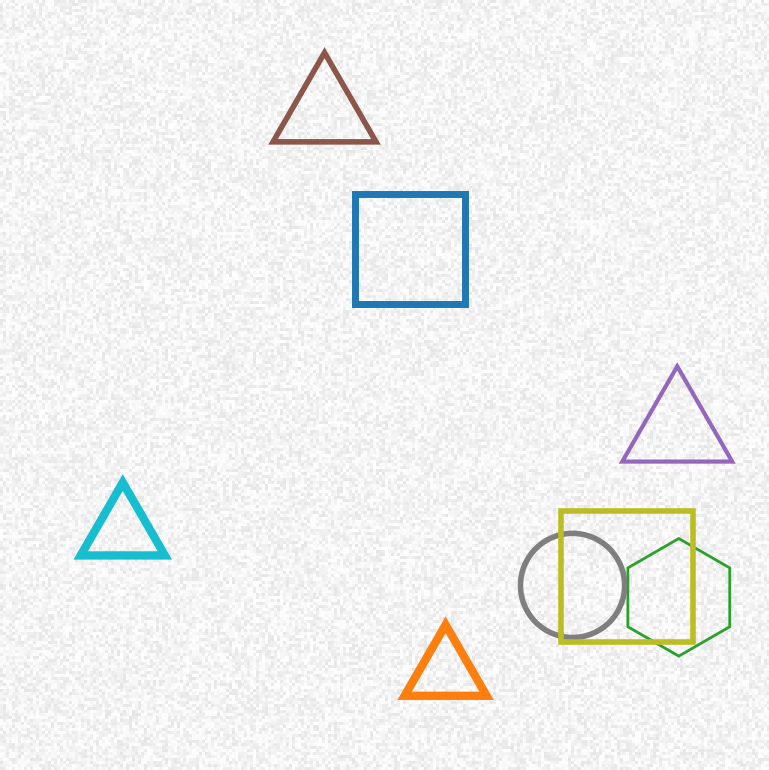[{"shape": "square", "thickness": 2.5, "radius": 0.36, "center": [0.532, 0.676]}, {"shape": "triangle", "thickness": 3, "radius": 0.31, "center": [0.579, 0.127]}, {"shape": "hexagon", "thickness": 1, "radius": 0.38, "center": [0.882, 0.224]}, {"shape": "triangle", "thickness": 1.5, "radius": 0.41, "center": [0.88, 0.442]}, {"shape": "triangle", "thickness": 2, "radius": 0.39, "center": [0.421, 0.854]}, {"shape": "circle", "thickness": 2, "radius": 0.34, "center": [0.744, 0.24]}, {"shape": "square", "thickness": 2, "radius": 0.43, "center": [0.814, 0.251]}, {"shape": "triangle", "thickness": 3, "radius": 0.32, "center": [0.159, 0.31]}]